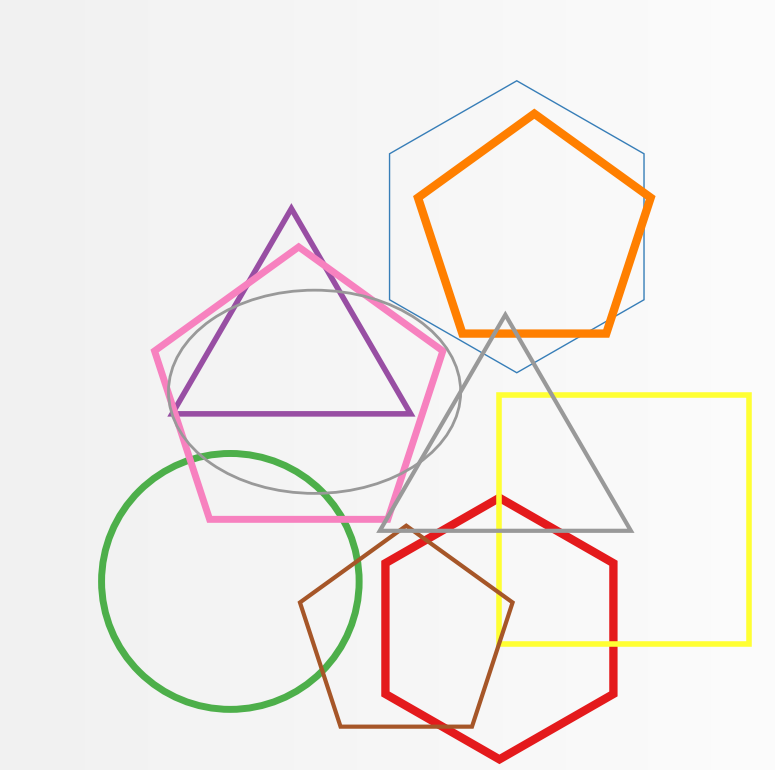[{"shape": "hexagon", "thickness": 3, "radius": 0.85, "center": [0.644, 0.184]}, {"shape": "hexagon", "thickness": 0.5, "radius": 0.95, "center": [0.667, 0.706]}, {"shape": "circle", "thickness": 2.5, "radius": 0.83, "center": [0.297, 0.245]}, {"shape": "triangle", "thickness": 2, "radius": 0.89, "center": [0.376, 0.551]}, {"shape": "pentagon", "thickness": 3, "radius": 0.79, "center": [0.689, 0.694]}, {"shape": "square", "thickness": 2, "radius": 0.81, "center": [0.805, 0.326]}, {"shape": "pentagon", "thickness": 1.5, "radius": 0.72, "center": [0.524, 0.173]}, {"shape": "pentagon", "thickness": 2.5, "radius": 0.98, "center": [0.385, 0.484]}, {"shape": "triangle", "thickness": 1.5, "radius": 0.94, "center": [0.652, 0.404]}, {"shape": "oval", "thickness": 1, "radius": 0.94, "center": [0.406, 0.491]}]